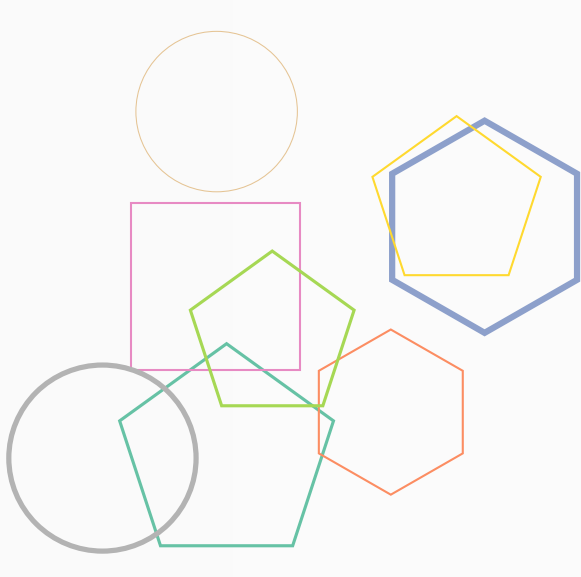[{"shape": "pentagon", "thickness": 1.5, "radius": 0.97, "center": [0.39, 0.211]}, {"shape": "hexagon", "thickness": 1, "radius": 0.71, "center": [0.672, 0.286]}, {"shape": "hexagon", "thickness": 3, "radius": 0.92, "center": [0.834, 0.606]}, {"shape": "square", "thickness": 1, "radius": 0.73, "center": [0.371, 0.503]}, {"shape": "pentagon", "thickness": 1.5, "radius": 0.74, "center": [0.468, 0.416]}, {"shape": "pentagon", "thickness": 1, "radius": 0.76, "center": [0.786, 0.646]}, {"shape": "circle", "thickness": 0.5, "radius": 0.69, "center": [0.373, 0.806]}, {"shape": "circle", "thickness": 2.5, "radius": 0.81, "center": [0.176, 0.206]}]